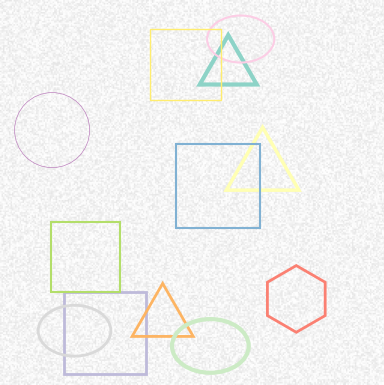[{"shape": "triangle", "thickness": 3, "radius": 0.43, "center": [0.593, 0.823]}, {"shape": "triangle", "thickness": 2.5, "radius": 0.54, "center": [0.682, 0.56]}, {"shape": "square", "thickness": 2, "radius": 0.53, "center": [0.274, 0.134]}, {"shape": "hexagon", "thickness": 2, "radius": 0.43, "center": [0.77, 0.224]}, {"shape": "square", "thickness": 1.5, "radius": 0.55, "center": [0.566, 0.516]}, {"shape": "triangle", "thickness": 2, "radius": 0.46, "center": [0.422, 0.172]}, {"shape": "square", "thickness": 1.5, "radius": 0.45, "center": [0.223, 0.332]}, {"shape": "oval", "thickness": 1.5, "radius": 0.44, "center": [0.625, 0.899]}, {"shape": "oval", "thickness": 2, "radius": 0.47, "center": [0.194, 0.141]}, {"shape": "circle", "thickness": 0.5, "radius": 0.49, "center": [0.135, 0.662]}, {"shape": "oval", "thickness": 3, "radius": 0.5, "center": [0.546, 0.101]}, {"shape": "square", "thickness": 1, "radius": 0.46, "center": [0.482, 0.833]}]